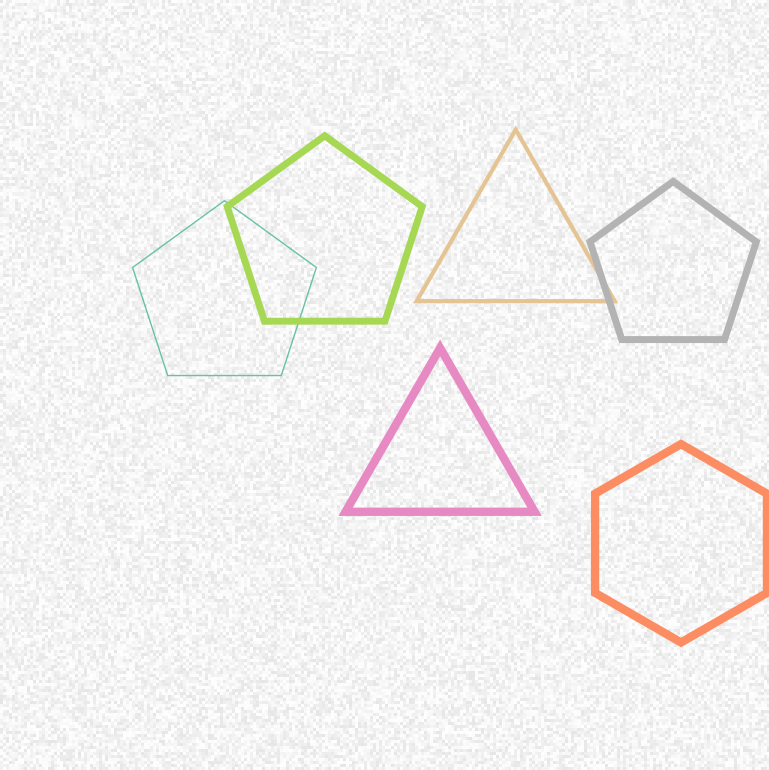[{"shape": "pentagon", "thickness": 0.5, "radius": 0.63, "center": [0.292, 0.614]}, {"shape": "hexagon", "thickness": 3, "radius": 0.64, "center": [0.884, 0.294]}, {"shape": "triangle", "thickness": 3, "radius": 0.71, "center": [0.572, 0.406]}, {"shape": "pentagon", "thickness": 2.5, "radius": 0.67, "center": [0.422, 0.691]}, {"shape": "triangle", "thickness": 1.5, "radius": 0.74, "center": [0.67, 0.683]}, {"shape": "pentagon", "thickness": 2.5, "radius": 0.57, "center": [0.874, 0.651]}]